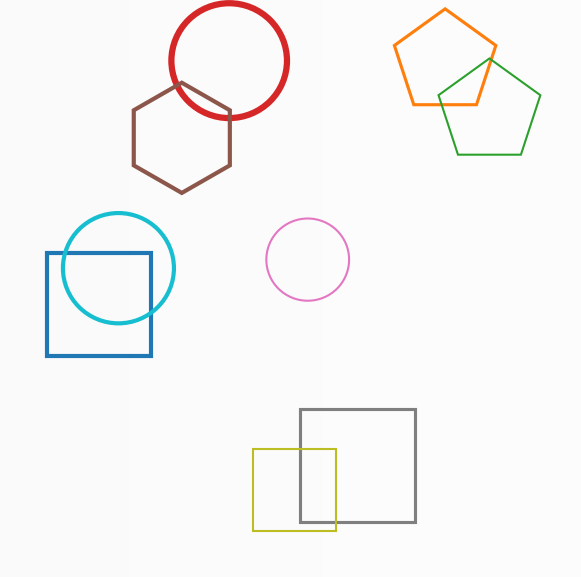[{"shape": "square", "thickness": 2, "radius": 0.45, "center": [0.171, 0.472]}, {"shape": "pentagon", "thickness": 1.5, "radius": 0.46, "center": [0.766, 0.892]}, {"shape": "pentagon", "thickness": 1, "radius": 0.46, "center": [0.842, 0.806]}, {"shape": "circle", "thickness": 3, "radius": 0.5, "center": [0.394, 0.894]}, {"shape": "hexagon", "thickness": 2, "radius": 0.48, "center": [0.313, 0.76]}, {"shape": "circle", "thickness": 1, "radius": 0.36, "center": [0.529, 0.55]}, {"shape": "square", "thickness": 1.5, "radius": 0.49, "center": [0.615, 0.193]}, {"shape": "square", "thickness": 1, "radius": 0.36, "center": [0.507, 0.151]}, {"shape": "circle", "thickness": 2, "radius": 0.48, "center": [0.204, 0.535]}]